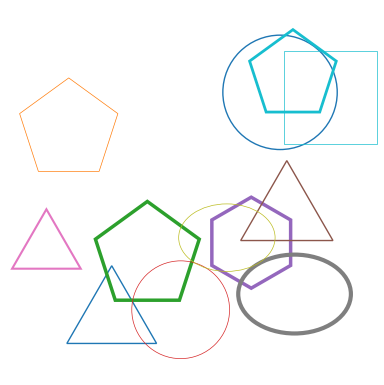[{"shape": "circle", "thickness": 1, "radius": 0.74, "center": [0.727, 0.76]}, {"shape": "triangle", "thickness": 1, "radius": 0.67, "center": [0.29, 0.175]}, {"shape": "pentagon", "thickness": 0.5, "radius": 0.67, "center": [0.179, 0.663]}, {"shape": "pentagon", "thickness": 2.5, "radius": 0.71, "center": [0.383, 0.335]}, {"shape": "circle", "thickness": 0.5, "radius": 0.63, "center": [0.469, 0.195]}, {"shape": "hexagon", "thickness": 2.5, "radius": 0.59, "center": [0.653, 0.37]}, {"shape": "triangle", "thickness": 1, "radius": 0.69, "center": [0.745, 0.444]}, {"shape": "triangle", "thickness": 1.5, "radius": 0.51, "center": [0.121, 0.354]}, {"shape": "oval", "thickness": 3, "radius": 0.73, "center": [0.765, 0.236]}, {"shape": "oval", "thickness": 0.5, "radius": 0.63, "center": [0.589, 0.383]}, {"shape": "pentagon", "thickness": 2, "radius": 0.59, "center": [0.761, 0.805]}, {"shape": "square", "thickness": 0.5, "radius": 0.6, "center": [0.858, 0.746]}]